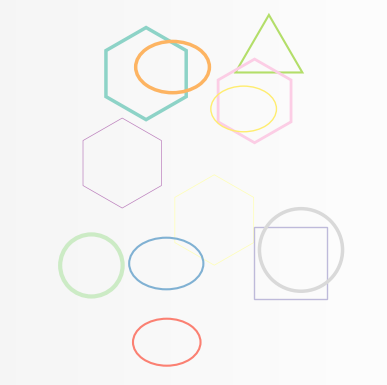[{"shape": "hexagon", "thickness": 2.5, "radius": 0.6, "center": [0.377, 0.809]}, {"shape": "hexagon", "thickness": 0.5, "radius": 0.59, "center": [0.553, 0.429]}, {"shape": "square", "thickness": 1, "radius": 0.47, "center": [0.75, 0.317]}, {"shape": "oval", "thickness": 1.5, "radius": 0.44, "center": [0.43, 0.111]}, {"shape": "oval", "thickness": 1.5, "radius": 0.48, "center": [0.429, 0.316]}, {"shape": "oval", "thickness": 2.5, "radius": 0.48, "center": [0.445, 0.826]}, {"shape": "triangle", "thickness": 1.5, "radius": 0.5, "center": [0.694, 0.862]}, {"shape": "hexagon", "thickness": 2, "radius": 0.54, "center": [0.657, 0.738]}, {"shape": "circle", "thickness": 2.5, "radius": 0.54, "center": [0.777, 0.351]}, {"shape": "hexagon", "thickness": 0.5, "radius": 0.58, "center": [0.315, 0.576]}, {"shape": "circle", "thickness": 3, "radius": 0.4, "center": [0.236, 0.311]}, {"shape": "oval", "thickness": 1, "radius": 0.42, "center": [0.629, 0.717]}]